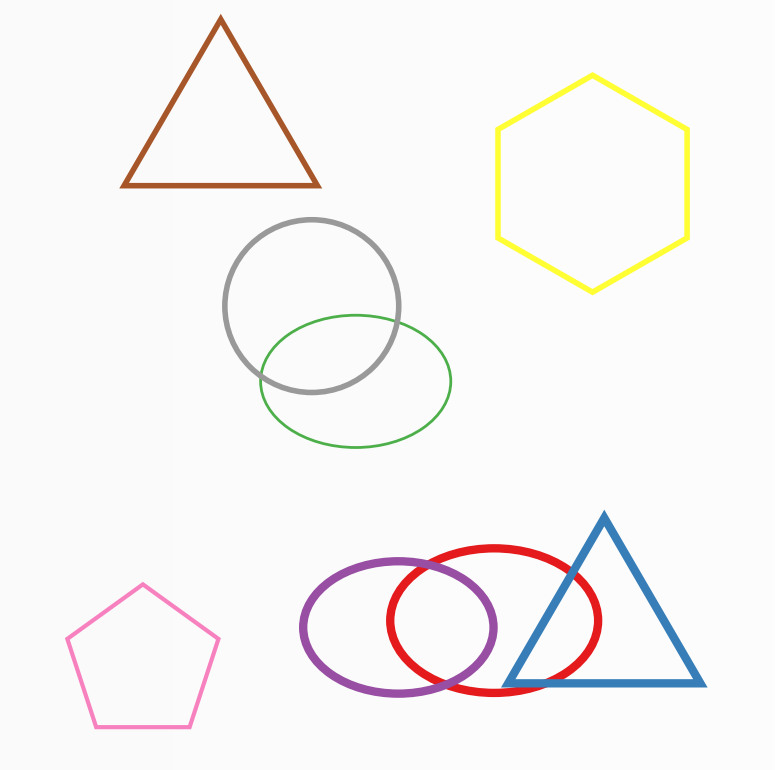[{"shape": "oval", "thickness": 3, "radius": 0.67, "center": [0.638, 0.194]}, {"shape": "triangle", "thickness": 3, "radius": 0.72, "center": [0.78, 0.184]}, {"shape": "oval", "thickness": 1, "radius": 0.61, "center": [0.459, 0.505]}, {"shape": "oval", "thickness": 3, "radius": 0.61, "center": [0.514, 0.185]}, {"shape": "hexagon", "thickness": 2, "radius": 0.7, "center": [0.765, 0.761]}, {"shape": "triangle", "thickness": 2, "radius": 0.72, "center": [0.285, 0.831]}, {"shape": "pentagon", "thickness": 1.5, "radius": 0.51, "center": [0.184, 0.139]}, {"shape": "circle", "thickness": 2, "radius": 0.56, "center": [0.402, 0.602]}]